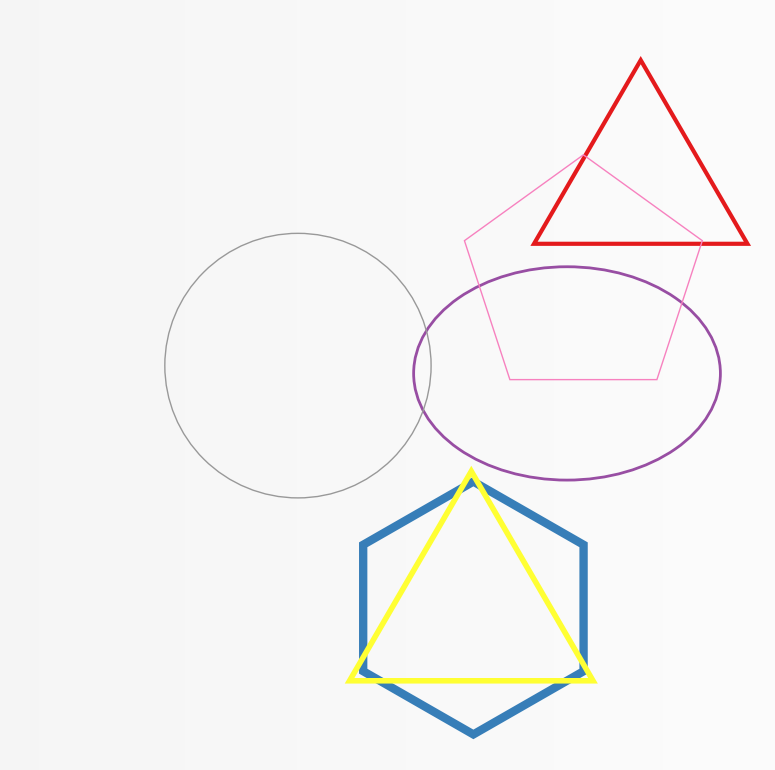[{"shape": "triangle", "thickness": 1.5, "radius": 0.79, "center": [0.827, 0.763]}, {"shape": "hexagon", "thickness": 3, "radius": 0.82, "center": [0.611, 0.21]}, {"shape": "oval", "thickness": 1, "radius": 0.99, "center": [0.732, 0.515]}, {"shape": "triangle", "thickness": 2, "radius": 0.91, "center": [0.608, 0.207]}, {"shape": "pentagon", "thickness": 0.5, "radius": 0.81, "center": [0.753, 0.638]}, {"shape": "circle", "thickness": 0.5, "radius": 0.86, "center": [0.384, 0.525]}]